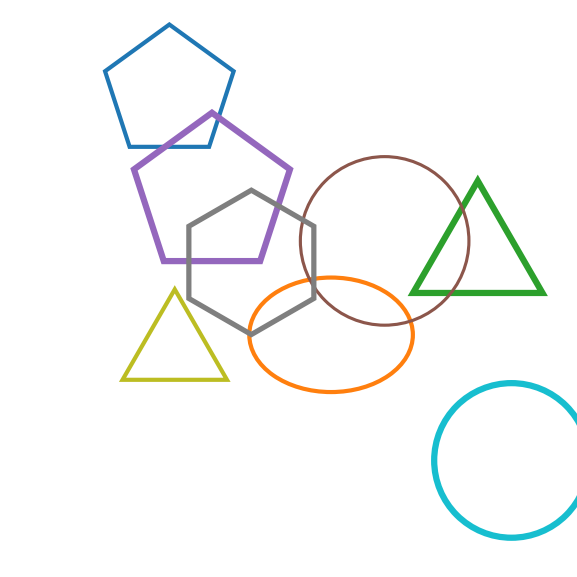[{"shape": "pentagon", "thickness": 2, "radius": 0.59, "center": [0.293, 0.84]}, {"shape": "oval", "thickness": 2, "radius": 0.71, "center": [0.573, 0.419]}, {"shape": "triangle", "thickness": 3, "radius": 0.65, "center": [0.827, 0.557]}, {"shape": "pentagon", "thickness": 3, "radius": 0.71, "center": [0.367, 0.662]}, {"shape": "circle", "thickness": 1.5, "radius": 0.73, "center": [0.666, 0.582]}, {"shape": "hexagon", "thickness": 2.5, "radius": 0.62, "center": [0.435, 0.545]}, {"shape": "triangle", "thickness": 2, "radius": 0.52, "center": [0.303, 0.394]}, {"shape": "circle", "thickness": 3, "radius": 0.67, "center": [0.886, 0.202]}]